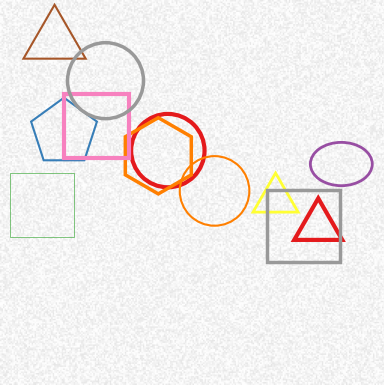[{"shape": "triangle", "thickness": 3, "radius": 0.36, "center": [0.827, 0.413]}, {"shape": "circle", "thickness": 3, "radius": 0.48, "center": [0.436, 0.609]}, {"shape": "pentagon", "thickness": 1.5, "radius": 0.45, "center": [0.166, 0.656]}, {"shape": "square", "thickness": 0.5, "radius": 0.41, "center": [0.11, 0.468]}, {"shape": "oval", "thickness": 2, "radius": 0.4, "center": [0.887, 0.574]}, {"shape": "circle", "thickness": 1.5, "radius": 0.45, "center": [0.557, 0.504]}, {"shape": "hexagon", "thickness": 2.5, "radius": 0.49, "center": [0.411, 0.595]}, {"shape": "triangle", "thickness": 2, "radius": 0.34, "center": [0.716, 0.483]}, {"shape": "triangle", "thickness": 1.5, "radius": 0.47, "center": [0.142, 0.894]}, {"shape": "square", "thickness": 3, "radius": 0.42, "center": [0.251, 0.672]}, {"shape": "circle", "thickness": 2.5, "radius": 0.49, "center": [0.274, 0.79]}, {"shape": "square", "thickness": 2.5, "radius": 0.47, "center": [0.788, 0.413]}]